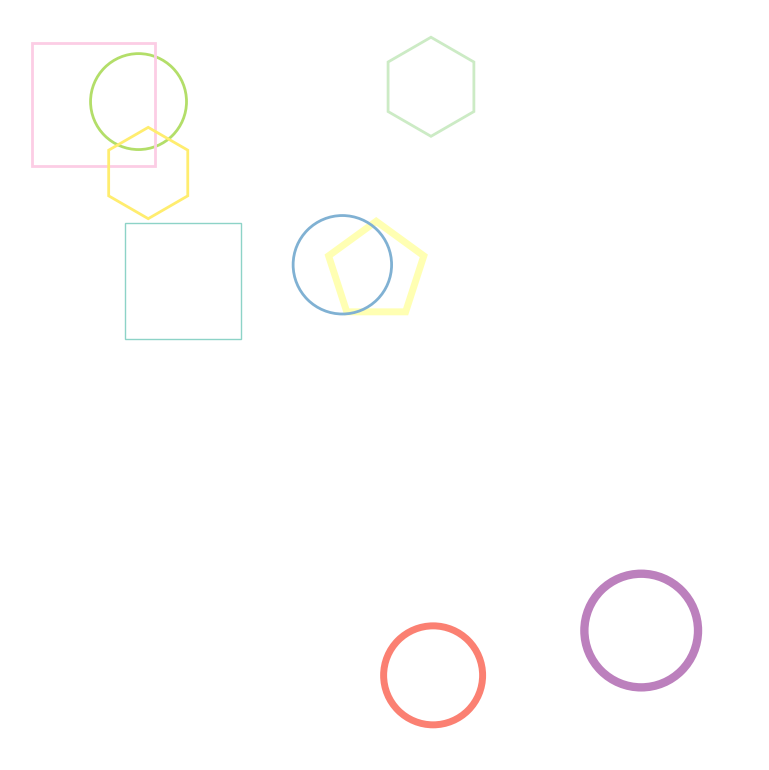[{"shape": "square", "thickness": 0.5, "radius": 0.38, "center": [0.238, 0.635]}, {"shape": "pentagon", "thickness": 2.5, "radius": 0.33, "center": [0.489, 0.648]}, {"shape": "circle", "thickness": 2.5, "radius": 0.32, "center": [0.562, 0.123]}, {"shape": "circle", "thickness": 1, "radius": 0.32, "center": [0.445, 0.656]}, {"shape": "circle", "thickness": 1, "radius": 0.31, "center": [0.18, 0.868]}, {"shape": "square", "thickness": 1, "radius": 0.4, "center": [0.121, 0.865]}, {"shape": "circle", "thickness": 3, "radius": 0.37, "center": [0.833, 0.181]}, {"shape": "hexagon", "thickness": 1, "radius": 0.32, "center": [0.56, 0.887]}, {"shape": "hexagon", "thickness": 1, "radius": 0.3, "center": [0.192, 0.775]}]